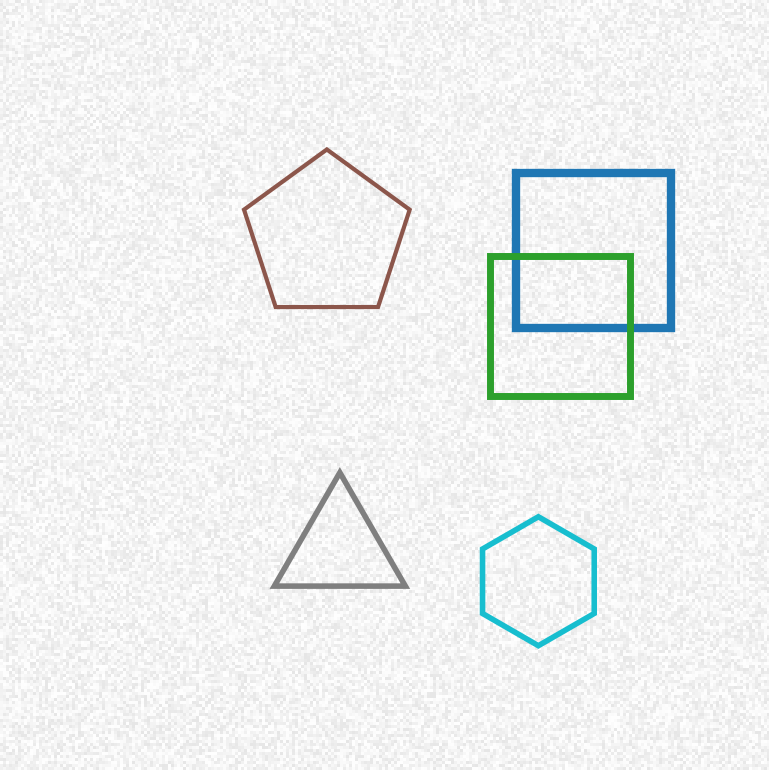[{"shape": "square", "thickness": 3, "radius": 0.5, "center": [0.771, 0.675]}, {"shape": "square", "thickness": 2.5, "radius": 0.46, "center": [0.727, 0.577]}, {"shape": "pentagon", "thickness": 1.5, "radius": 0.57, "center": [0.424, 0.693]}, {"shape": "triangle", "thickness": 2, "radius": 0.49, "center": [0.441, 0.288]}, {"shape": "hexagon", "thickness": 2, "radius": 0.42, "center": [0.699, 0.245]}]